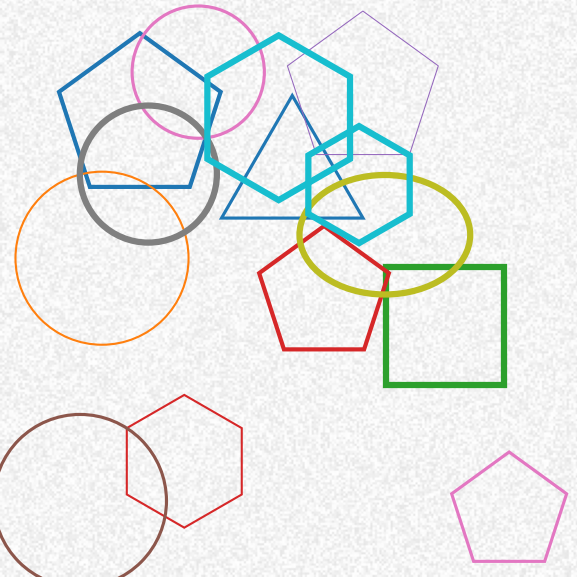[{"shape": "pentagon", "thickness": 2, "radius": 0.74, "center": [0.242, 0.795]}, {"shape": "triangle", "thickness": 1.5, "radius": 0.71, "center": [0.506, 0.692]}, {"shape": "circle", "thickness": 1, "radius": 0.75, "center": [0.177, 0.552]}, {"shape": "square", "thickness": 3, "radius": 0.51, "center": [0.771, 0.435]}, {"shape": "pentagon", "thickness": 2, "radius": 0.59, "center": [0.561, 0.49]}, {"shape": "hexagon", "thickness": 1, "radius": 0.57, "center": [0.319, 0.2]}, {"shape": "pentagon", "thickness": 0.5, "radius": 0.69, "center": [0.628, 0.843]}, {"shape": "circle", "thickness": 1.5, "radius": 0.75, "center": [0.139, 0.132]}, {"shape": "circle", "thickness": 1.5, "radius": 0.57, "center": [0.343, 0.874]}, {"shape": "pentagon", "thickness": 1.5, "radius": 0.52, "center": [0.882, 0.112]}, {"shape": "circle", "thickness": 3, "radius": 0.59, "center": [0.257, 0.698]}, {"shape": "oval", "thickness": 3, "radius": 0.74, "center": [0.666, 0.593]}, {"shape": "hexagon", "thickness": 3, "radius": 0.71, "center": [0.483, 0.795]}, {"shape": "hexagon", "thickness": 3, "radius": 0.51, "center": [0.622, 0.679]}]